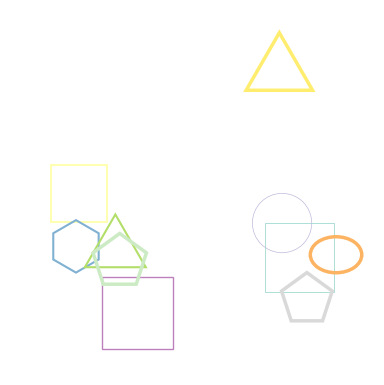[{"shape": "square", "thickness": 0.5, "radius": 0.45, "center": [0.778, 0.33]}, {"shape": "square", "thickness": 1.5, "radius": 0.37, "center": [0.205, 0.497]}, {"shape": "circle", "thickness": 0.5, "radius": 0.39, "center": [0.733, 0.421]}, {"shape": "hexagon", "thickness": 1.5, "radius": 0.34, "center": [0.197, 0.36]}, {"shape": "oval", "thickness": 2.5, "radius": 0.33, "center": [0.873, 0.338]}, {"shape": "triangle", "thickness": 1.5, "radius": 0.46, "center": [0.3, 0.352]}, {"shape": "pentagon", "thickness": 2.5, "radius": 0.35, "center": [0.797, 0.223]}, {"shape": "square", "thickness": 1, "radius": 0.46, "center": [0.356, 0.187]}, {"shape": "pentagon", "thickness": 2.5, "radius": 0.36, "center": [0.311, 0.321]}, {"shape": "triangle", "thickness": 2.5, "radius": 0.5, "center": [0.726, 0.815]}]